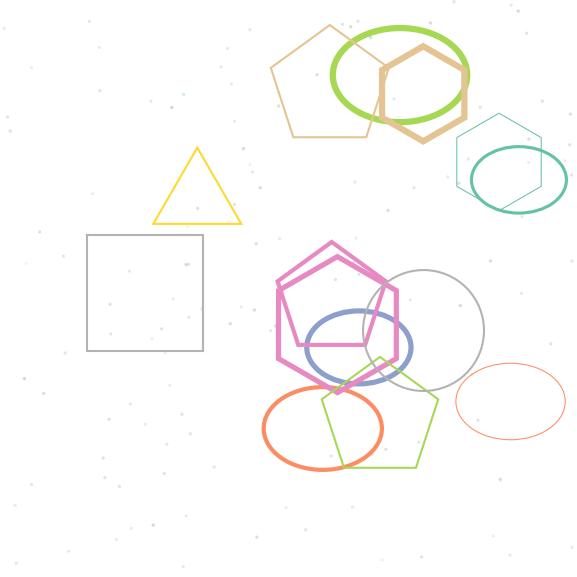[{"shape": "oval", "thickness": 1.5, "radius": 0.41, "center": [0.899, 0.688]}, {"shape": "hexagon", "thickness": 0.5, "radius": 0.42, "center": [0.864, 0.719]}, {"shape": "oval", "thickness": 2, "radius": 0.51, "center": [0.559, 0.257]}, {"shape": "oval", "thickness": 0.5, "radius": 0.47, "center": [0.884, 0.304]}, {"shape": "oval", "thickness": 2.5, "radius": 0.45, "center": [0.621, 0.398]}, {"shape": "pentagon", "thickness": 2, "radius": 0.49, "center": [0.574, 0.482]}, {"shape": "hexagon", "thickness": 2.5, "radius": 0.59, "center": [0.584, 0.437]}, {"shape": "oval", "thickness": 3, "radius": 0.58, "center": [0.693, 0.869]}, {"shape": "pentagon", "thickness": 1, "radius": 0.53, "center": [0.658, 0.275]}, {"shape": "triangle", "thickness": 1, "radius": 0.44, "center": [0.342, 0.655]}, {"shape": "hexagon", "thickness": 3, "radius": 0.41, "center": [0.733, 0.837]}, {"shape": "pentagon", "thickness": 1, "radius": 0.54, "center": [0.571, 0.848]}, {"shape": "circle", "thickness": 1, "radius": 0.52, "center": [0.733, 0.427]}, {"shape": "square", "thickness": 1, "radius": 0.5, "center": [0.251, 0.492]}]